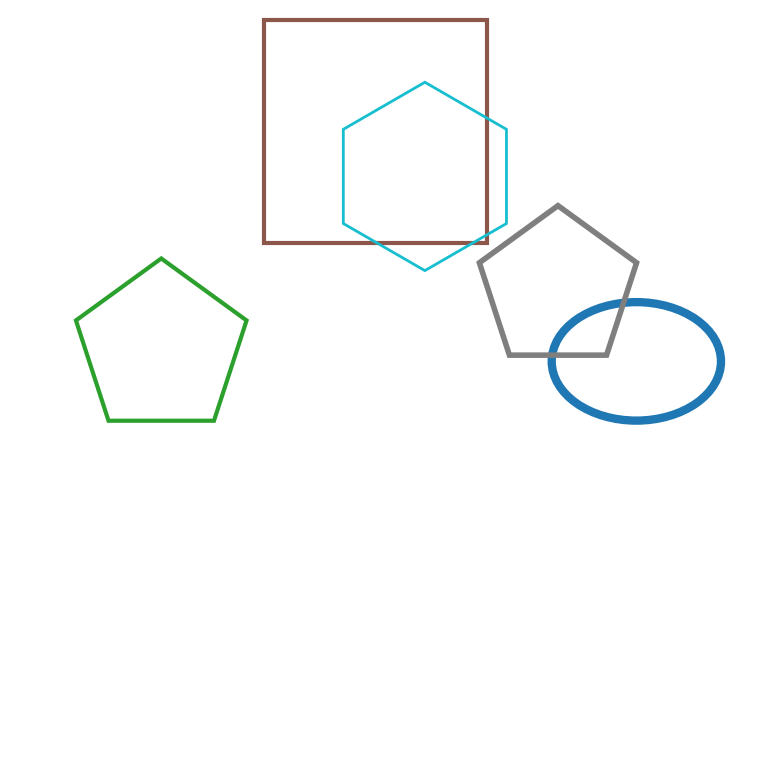[{"shape": "oval", "thickness": 3, "radius": 0.55, "center": [0.826, 0.531]}, {"shape": "pentagon", "thickness": 1.5, "radius": 0.58, "center": [0.209, 0.548]}, {"shape": "square", "thickness": 1.5, "radius": 0.72, "center": [0.487, 0.829]}, {"shape": "pentagon", "thickness": 2, "radius": 0.54, "center": [0.725, 0.626]}, {"shape": "hexagon", "thickness": 1, "radius": 0.61, "center": [0.552, 0.771]}]